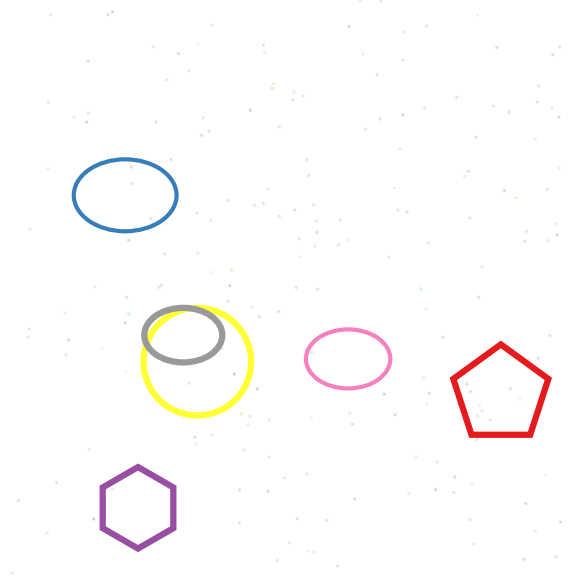[{"shape": "pentagon", "thickness": 3, "radius": 0.43, "center": [0.867, 0.316]}, {"shape": "oval", "thickness": 2, "radius": 0.45, "center": [0.217, 0.661]}, {"shape": "hexagon", "thickness": 3, "radius": 0.35, "center": [0.239, 0.12]}, {"shape": "circle", "thickness": 3, "radius": 0.47, "center": [0.342, 0.373]}, {"shape": "oval", "thickness": 2, "radius": 0.37, "center": [0.603, 0.378]}, {"shape": "oval", "thickness": 3, "radius": 0.34, "center": [0.317, 0.419]}]